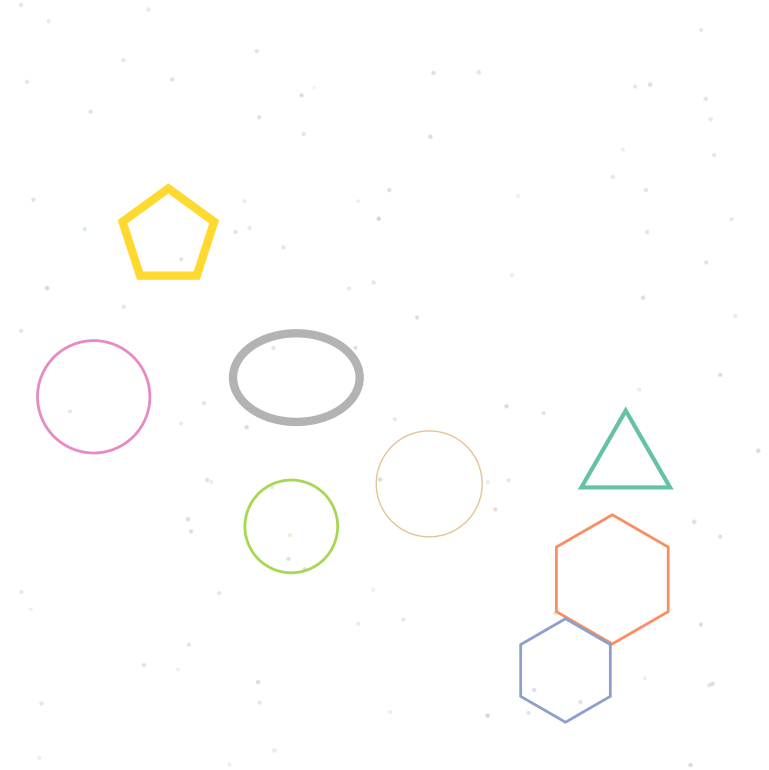[{"shape": "triangle", "thickness": 1.5, "radius": 0.33, "center": [0.813, 0.4]}, {"shape": "hexagon", "thickness": 1, "radius": 0.42, "center": [0.795, 0.248]}, {"shape": "hexagon", "thickness": 1, "radius": 0.34, "center": [0.734, 0.129]}, {"shape": "circle", "thickness": 1, "radius": 0.36, "center": [0.122, 0.485]}, {"shape": "circle", "thickness": 1, "radius": 0.3, "center": [0.378, 0.316]}, {"shape": "pentagon", "thickness": 3, "radius": 0.31, "center": [0.219, 0.693]}, {"shape": "circle", "thickness": 0.5, "radius": 0.34, "center": [0.557, 0.372]}, {"shape": "oval", "thickness": 3, "radius": 0.41, "center": [0.385, 0.51]}]